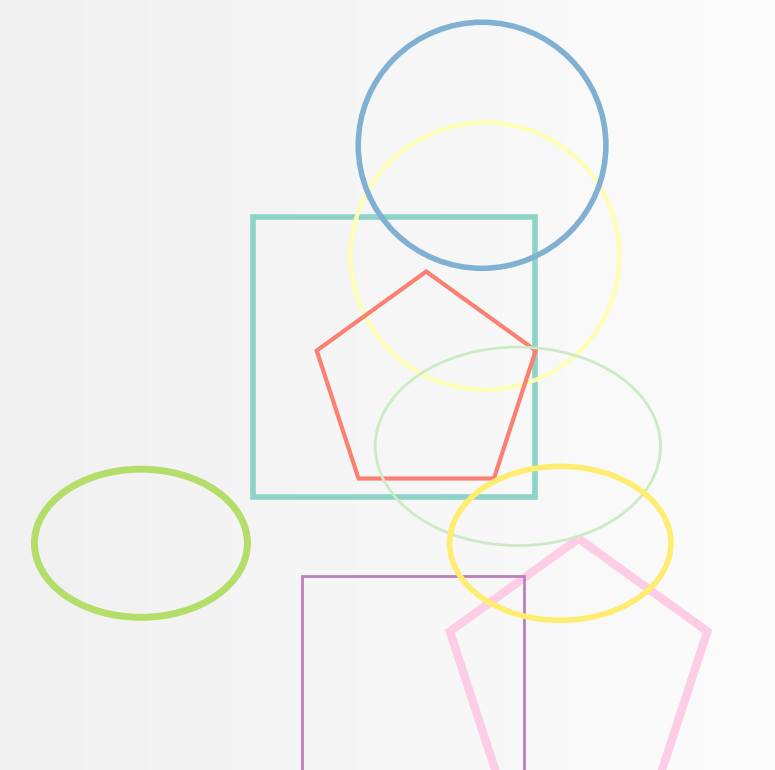[{"shape": "square", "thickness": 2, "radius": 0.91, "center": [0.508, 0.537]}, {"shape": "circle", "thickness": 1.5, "radius": 0.87, "center": [0.626, 0.667]}, {"shape": "pentagon", "thickness": 1.5, "radius": 0.74, "center": [0.55, 0.499]}, {"shape": "circle", "thickness": 2, "radius": 0.8, "center": [0.622, 0.811]}, {"shape": "oval", "thickness": 2.5, "radius": 0.69, "center": [0.182, 0.294]}, {"shape": "pentagon", "thickness": 3, "radius": 0.87, "center": [0.747, 0.126]}, {"shape": "square", "thickness": 1, "radius": 0.72, "center": [0.533, 0.109]}, {"shape": "oval", "thickness": 1, "radius": 0.92, "center": [0.668, 0.42]}, {"shape": "oval", "thickness": 2, "radius": 0.71, "center": [0.723, 0.294]}]